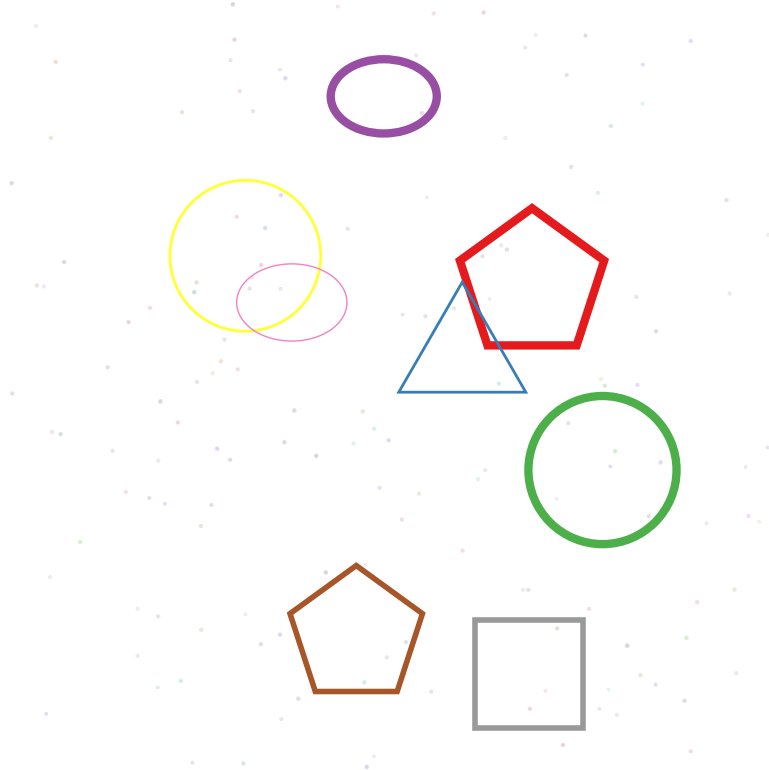[{"shape": "pentagon", "thickness": 3, "radius": 0.49, "center": [0.691, 0.631]}, {"shape": "triangle", "thickness": 1, "radius": 0.48, "center": [0.6, 0.538]}, {"shape": "circle", "thickness": 3, "radius": 0.48, "center": [0.782, 0.39]}, {"shape": "oval", "thickness": 3, "radius": 0.34, "center": [0.498, 0.875]}, {"shape": "circle", "thickness": 1, "radius": 0.49, "center": [0.319, 0.668]}, {"shape": "pentagon", "thickness": 2, "radius": 0.45, "center": [0.463, 0.175]}, {"shape": "oval", "thickness": 0.5, "radius": 0.36, "center": [0.379, 0.607]}, {"shape": "square", "thickness": 2, "radius": 0.35, "center": [0.687, 0.125]}]